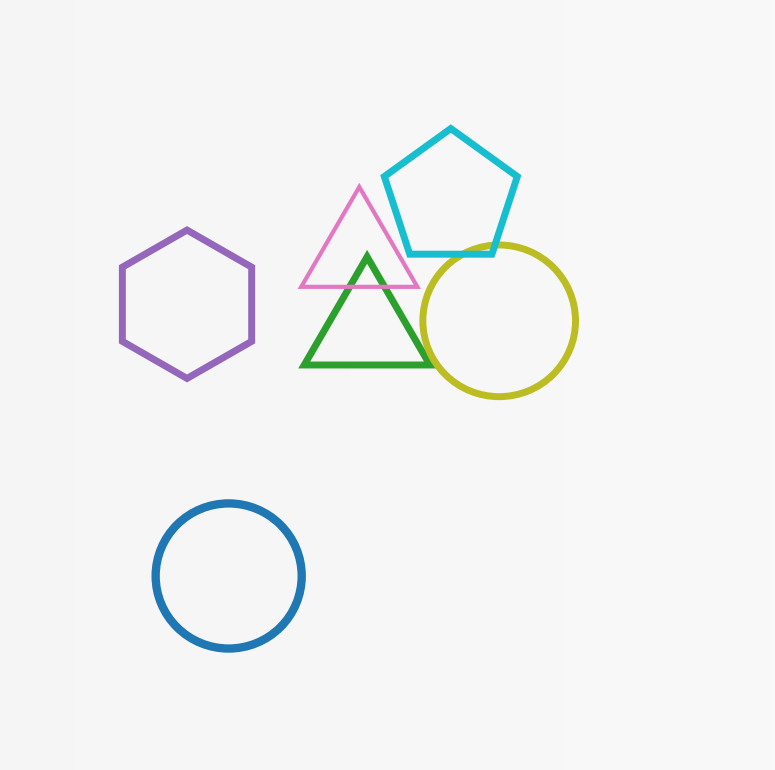[{"shape": "circle", "thickness": 3, "radius": 0.47, "center": [0.295, 0.252]}, {"shape": "triangle", "thickness": 2.5, "radius": 0.47, "center": [0.474, 0.573]}, {"shape": "hexagon", "thickness": 2.5, "radius": 0.48, "center": [0.241, 0.605]}, {"shape": "triangle", "thickness": 1.5, "radius": 0.43, "center": [0.464, 0.671]}, {"shape": "circle", "thickness": 2.5, "radius": 0.49, "center": [0.644, 0.583]}, {"shape": "pentagon", "thickness": 2.5, "radius": 0.45, "center": [0.582, 0.743]}]